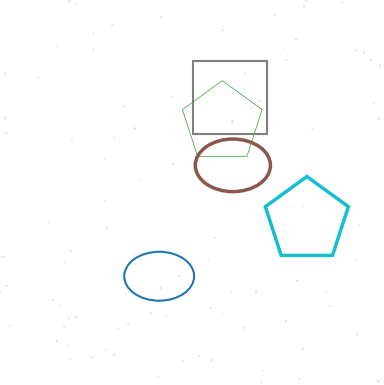[{"shape": "oval", "thickness": 1.5, "radius": 0.45, "center": [0.413, 0.283]}, {"shape": "pentagon", "thickness": 0.5, "radius": 0.54, "center": [0.577, 0.682]}, {"shape": "oval", "thickness": 2.5, "radius": 0.49, "center": [0.605, 0.571]}, {"shape": "square", "thickness": 1.5, "radius": 0.48, "center": [0.598, 0.747]}, {"shape": "pentagon", "thickness": 2.5, "radius": 0.57, "center": [0.797, 0.428]}]